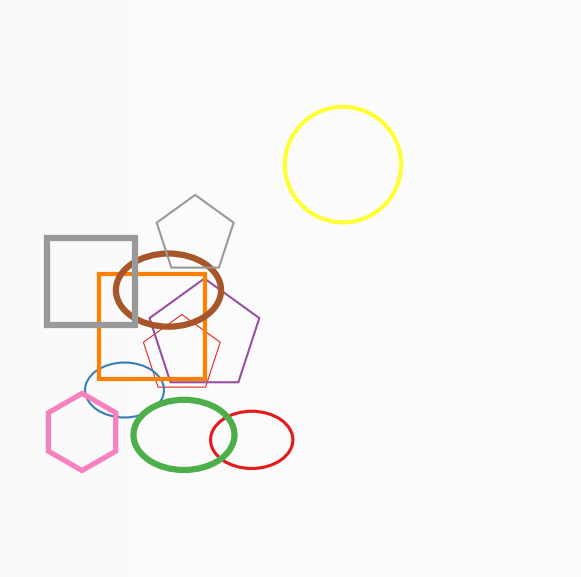[{"shape": "pentagon", "thickness": 0.5, "radius": 0.35, "center": [0.313, 0.385]}, {"shape": "oval", "thickness": 1.5, "radius": 0.35, "center": [0.433, 0.237]}, {"shape": "oval", "thickness": 1, "radius": 0.34, "center": [0.214, 0.324]}, {"shape": "oval", "thickness": 3, "radius": 0.43, "center": [0.317, 0.246]}, {"shape": "pentagon", "thickness": 1, "radius": 0.5, "center": [0.352, 0.418]}, {"shape": "square", "thickness": 2, "radius": 0.45, "center": [0.262, 0.434]}, {"shape": "circle", "thickness": 2, "radius": 0.5, "center": [0.59, 0.714]}, {"shape": "oval", "thickness": 3, "radius": 0.45, "center": [0.29, 0.497]}, {"shape": "hexagon", "thickness": 2.5, "radius": 0.33, "center": [0.141, 0.251]}, {"shape": "square", "thickness": 3, "radius": 0.38, "center": [0.156, 0.511]}, {"shape": "pentagon", "thickness": 1, "radius": 0.35, "center": [0.336, 0.592]}]